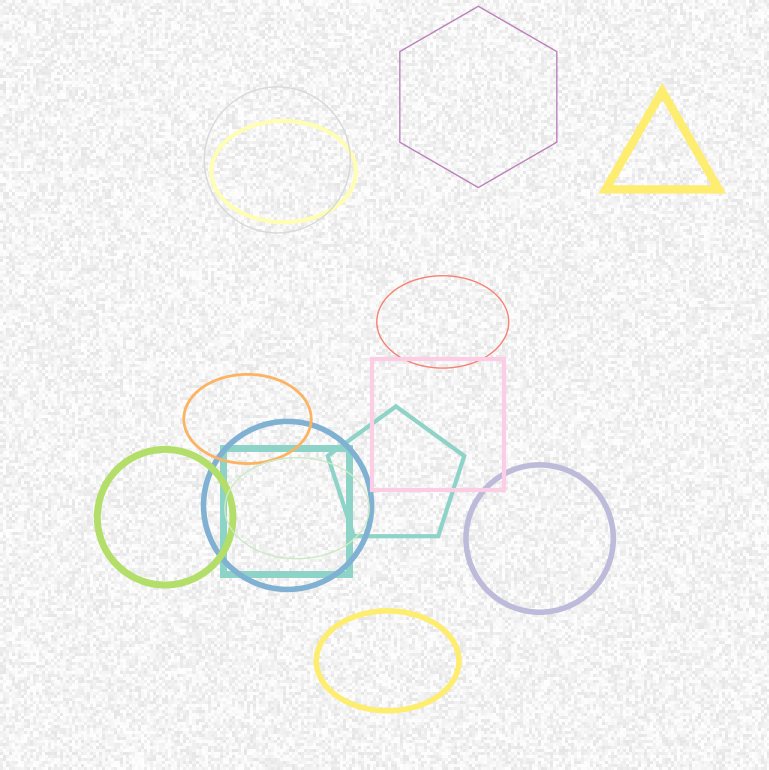[{"shape": "pentagon", "thickness": 1.5, "radius": 0.47, "center": [0.514, 0.379]}, {"shape": "square", "thickness": 2.5, "radius": 0.41, "center": [0.371, 0.337]}, {"shape": "oval", "thickness": 1.5, "radius": 0.47, "center": [0.368, 0.777]}, {"shape": "circle", "thickness": 2, "radius": 0.48, "center": [0.701, 0.301]}, {"shape": "oval", "thickness": 0.5, "radius": 0.43, "center": [0.575, 0.582]}, {"shape": "circle", "thickness": 2, "radius": 0.55, "center": [0.373, 0.344]}, {"shape": "oval", "thickness": 1, "radius": 0.41, "center": [0.321, 0.456]}, {"shape": "circle", "thickness": 2.5, "radius": 0.44, "center": [0.214, 0.328]}, {"shape": "square", "thickness": 1.5, "radius": 0.43, "center": [0.569, 0.449]}, {"shape": "circle", "thickness": 0.5, "radius": 0.47, "center": [0.36, 0.792]}, {"shape": "hexagon", "thickness": 0.5, "radius": 0.59, "center": [0.621, 0.874]}, {"shape": "oval", "thickness": 0.5, "radius": 0.47, "center": [0.386, 0.34]}, {"shape": "triangle", "thickness": 3, "radius": 0.42, "center": [0.86, 0.796]}, {"shape": "oval", "thickness": 2, "radius": 0.46, "center": [0.503, 0.142]}]